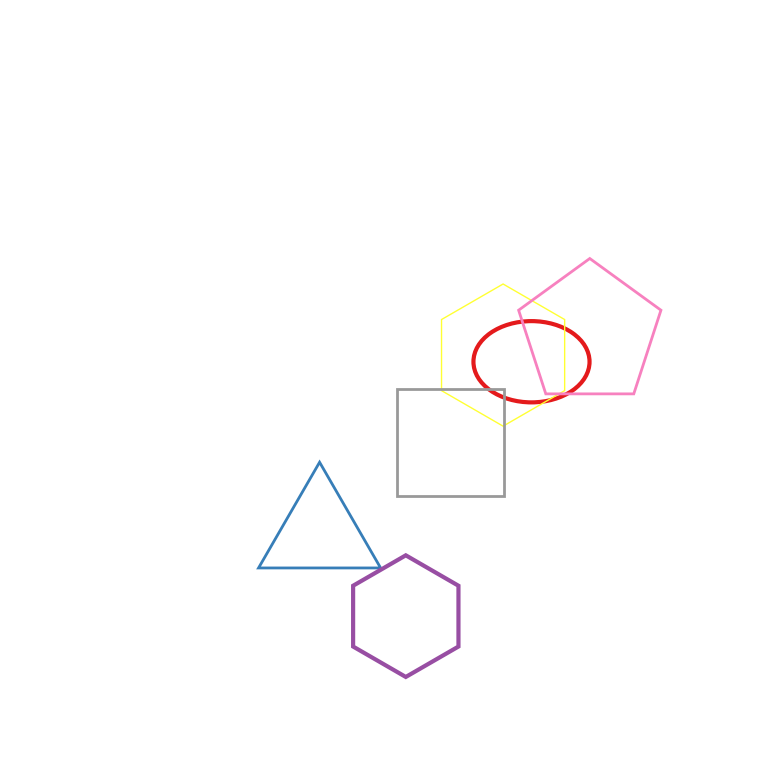[{"shape": "oval", "thickness": 1.5, "radius": 0.38, "center": [0.69, 0.53]}, {"shape": "triangle", "thickness": 1, "radius": 0.46, "center": [0.415, 0.308]}, {"shape": "hexagon", "thickness": 1.5, "radius": 0.39, "center": [0.527, 0.2]}, {"shape": "hexagon", "thickness": 0.5, "radius": 0.46, "center": [0.653, 0.539]}, {"shape": "pentagon", "thickness": 1, "radius": 0.49, "center": [0.766, 0.567]}, {"shape": "square", "thickness": 1, "radius": 0.35, "center": [0.586, 0.425]}]